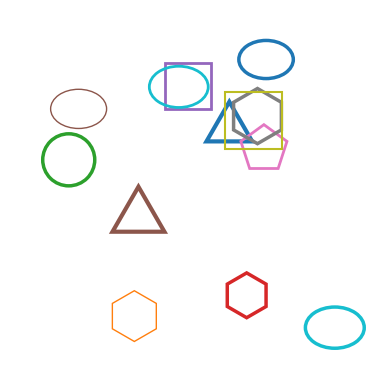[{"shape": "triangle", "thickness": 3, "radius": 0.34, "center": [0.596, 0.667]}, {"shape": "oval", "thickness": 2.5, "radius": 0.35, "center": [0.691, 0.845]}, {"shape": "hexagon", "thickness": 1, "radius": 0.33, "center": [0.349, 0.179]}, {"shape": "circle", "thickness": 2.5, "radius": 0.34, "center": [0.179, 0.585]}, {"shape": "hexagon", "thickness": 2.5, "radius": 0.29, "center": [0.641, 0.233]}, {"shape": "square", "thickness": 2, "radius": 0.29, "center": [0.488, 0.777]}, {"shape": "triangle", "thickness": 3, "radius": 0.39, "center": [0.36, 0.437]}, {"shape": "oval", "thickness": 1, "radius": 0.36, "center": [0.204, 0.717]}, {"shape": "pentagon", "thickness": 2, "radius": 0.31, "center": [0.685, 0.613]}, {"shape": "hexagon", "thickness": 2.5, "radius": 0.36, "center": [0.669, 0.698]}, {"shape": "square", "thickness": 1.5, "radius": 0.37, "center": [0.658, 0.687]}, {"shape": "oval", "thickness": 2, "radius": 0.38, "center": [0.464, 0.774]}, {"shape": "oval", "thickness": 2.5, "radius": 0.38, "center": [0.87, 0.149]}]